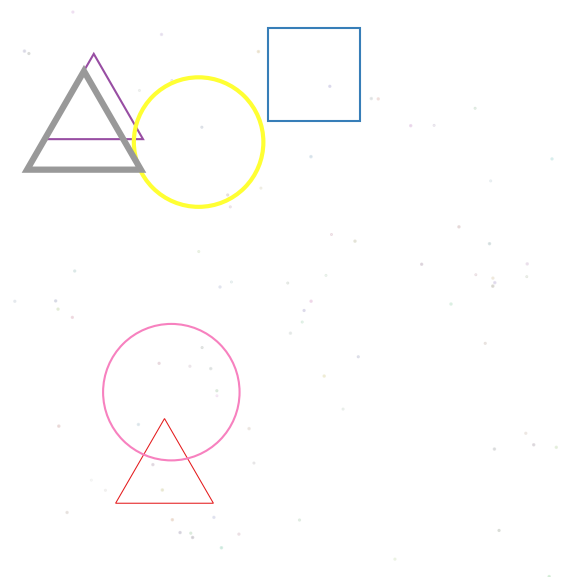[{"shape": "triangle", "thickness": 0.5, "radius": 0.49, "center": [0.285, 0.177]}, {"shape": "square", "thickness": 1, "radius": 0.4, "center": [0.544, 0.87]}, {"shape": "triangle", "thickness": 1, "radius": 0.49, "center": [0.162, 0.807]}, {"shape": "circle", "thickness": 2, "radius": 0.56, "center": [0.344, 0.753]}, {"shape": "circle", "thickness": 1, "radius": 0.59, "center": [0.297, 0.32]}, {"shape": "triangle", "thickness": 3, "radius": 0.57, "center": [0.145, 0.762]}]